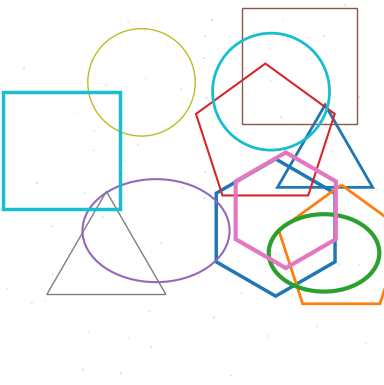[{"shape": "hexagon", "thickness": 2.5, "radius": 0.89, "center": [0.716, 0.409]}, {"shape": "triangle", "thickness": 2, "radius": 0.71, "center": [0.844, 0.585]}, {"shape": "pentagon", "thickness": 2, "radius": 0.85, "center": [0.887, 0.349]}, {"shape": "oval", "thickness": 3, "radius": 0.72, "center": [0.842, 0.343]}, {"shape": "pentagon", "thickness": 1.5, "radius": 0.95, "center": [0.689, 0.646]}, {"shape": "oval", "thickness": 1.5, "radius": 0.96, "center": [0.405, 0.401]}, {"shape": "square", "thickness": 1, "radius": 0.75, "center": [0.778, 0.829]}, {"shape": "hexagon", "thickness": 3, "radius": 0.75, "center": [0.742, 0.454]}, {"shape": "triangle", "thickness": 1, "radius": 0.89, "center": [0.276, 0.324]}, {"shape": "circle", "thickness": 1, "radius": 0.7, "center": [0.368, 0.786]}, {"shape": "circle", "thickness": 2, "radius": 0.76, "center": [0.704, 0.762]}, {"shape": "square", "thickness": 2.5, "radius": 0.76, "center": [0.16, 0.61]}]